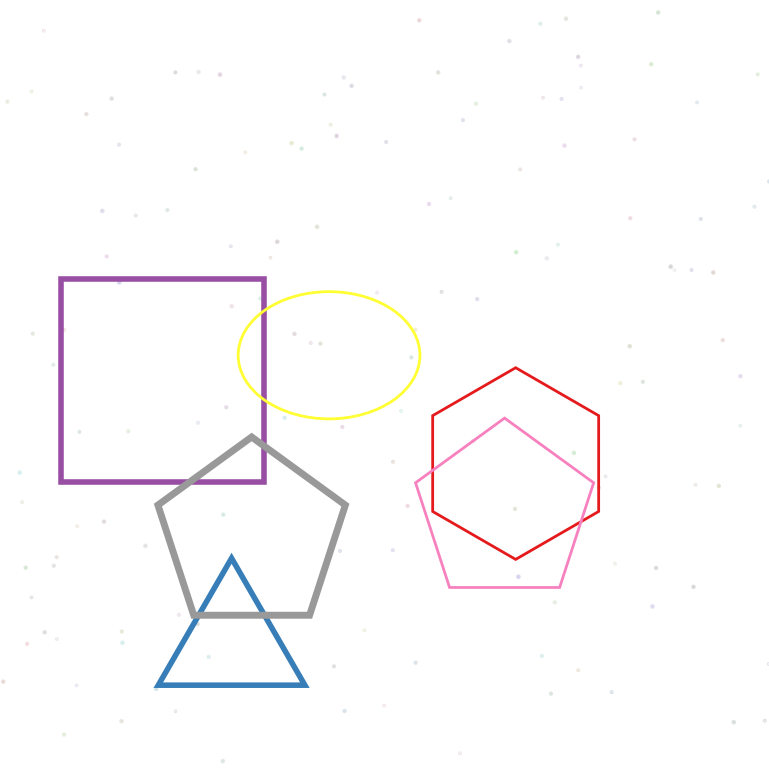[{"shape": "hexagon", "thickness": 1, "radius": 0.62, "center": [0.67, 0.398]}, {"shape": "triangle", "thickness": 2, "radius": 0.55, "center": [0.301, 0.165]}, {"shape": "square", "thickness": 2, "radius": 0.66, "center": [0.211, 0.505]}, {"shape": "oval", "thickness": 1, "radius": 0.59, "center": [0.427, 0.539]}, {"shape": "pentagon", "thickness": 1, "radius": 0.61, "center": [0.655, 0.335]}, {"shape": "pentagon", "thickness": 2.5, "radius": 0.64, "center": [0.327, 0.305]}]